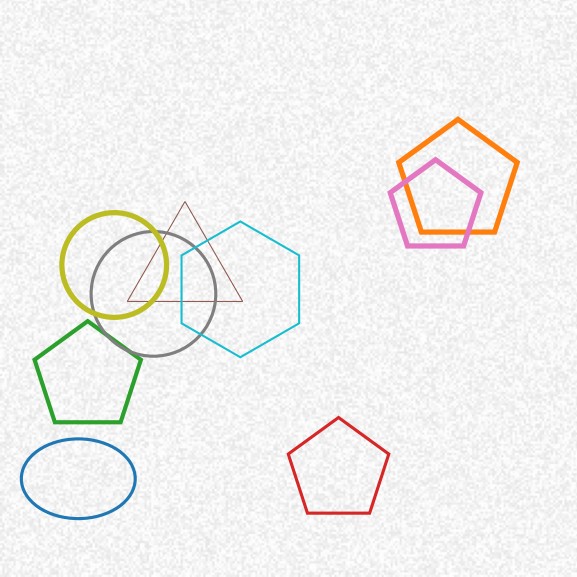[{"shape": "oval", "thickness": 1.5, "radius": 0.49, "center": [0.136, 0.17]}, {"shape": "pentagon", "thickness": 2.5, "radius": 0.54, "center": [0.793, 0.685]}, {"shape": "pentagon", "thickness": 2, "radius": 0.48, "center": [0.152, 0.346]}, {"shape": "pentagon", "thickness": 1.5, "radius": 0.46, "center": [0.586, 0.185]}, {"shape": "triangle", "thickness": 0.5, "radius": 0.58, "center": [0.32, 0.535]}, {"shape": "pentagon", "thickness": 2.5, "radius": 0.41, "center": [0.754, 0.64]}, {"shape": "circle", "thickness": 1.5, "radius": 0.54, "center": [0.266, 0.49]}, {"shape": "circle", "thickness": 2.5, "radius": 0.45, "center": [0.198, 0.54]}, {"shape": "hexagon", "thickness": 1, "radius": 0.59, "center": [0.416, 0.498]}]